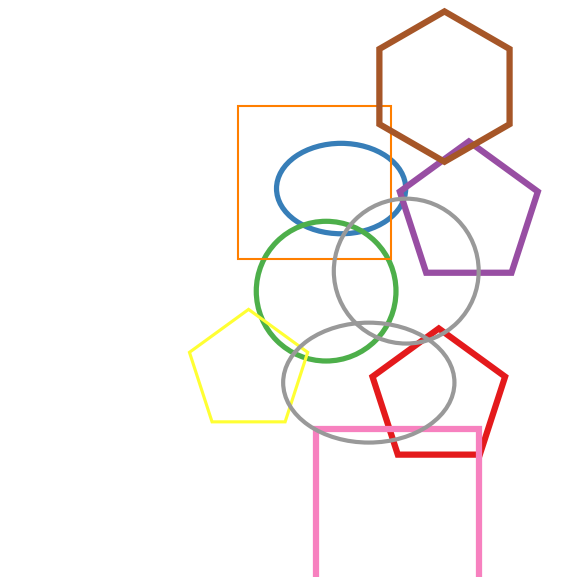[{"shape": "pentagon", "thickness": 3, "radius": 0.6, "center": [0.76, 0.31]}, {"shape": "oval", "thickness": 2.5, "radius": 0.56, "center": [0.591, 0.673]}, {"shape": "circle", "thickness": 2.5, "radius": 0.6, "center": [0.565, 0.495]}, {"shape": "pentagon", "thickness": 3, "radius": 0.63, "center": [0.812, 0.629]}, {"shape": "square", "thickness": 1, "radius": 0.66, "center": [0.545, 0.683]}, {"shape": "pentagon", "thickness": 1.5, "radius": 0.54, "center": [0.43, 0.356]}, {"shape": "hexagon", "thickness": 3, "radius": 0.65, "center": [0.77, 0.849]}, {"shape": "square", "thickness": 3, "radius": 0.7, "center": [0.688, 0.115]}, {"shape": "oval", "thickness": 2, "radius": 0.74, "center": [0.639, 0.337]}, {"shape": "circle", "thickness": 2, "radius": 0.63, "center": [0.703, 0.53]}]